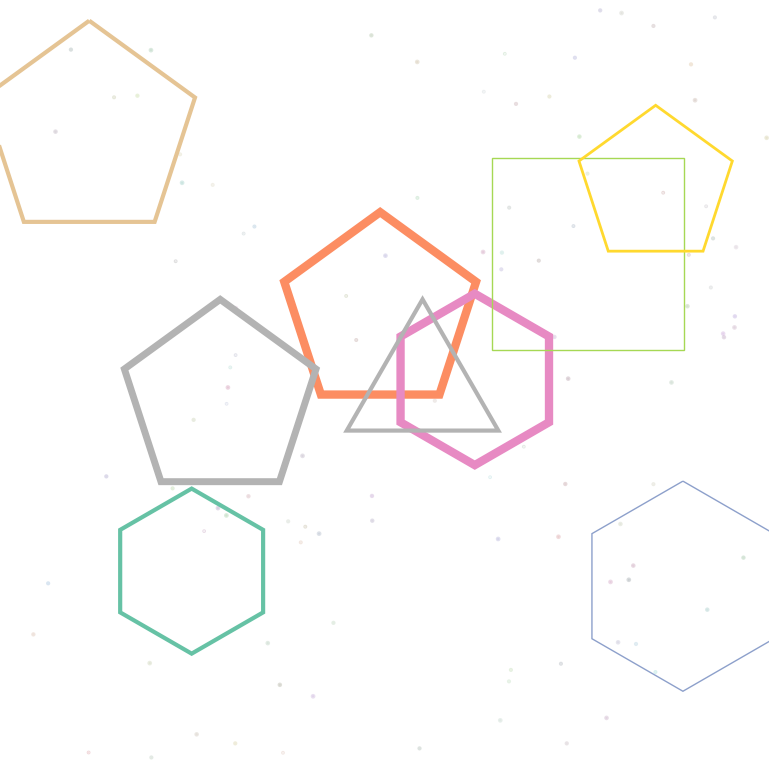[{"shape": "hexagon", "thickness": 1.5, "radius": 0.54, "center": [0.249, 0.258]}, {"shape": "pentagon", "thickness": 3, "radius": 0.65, "center": [0.494, 0.594]}, {"shape": "hexagon", "thickness": 0.5, "radius": 0.68, "center": [0.887, 0.239]}, {"shape": "hexagon", "thickness": 3, "radius": 0.56, "center": [0.617, 0.507]}, {"shape": "square", "thickness": 0.5, "radius": 0.62, "center": [0.764, 0.671]}, {"shape": "pentagon", "thickness": 1, "radius": 0.52, "center": [0.852, 0.759]}, {"shape": "pentagon", "thickness": 1.5, "radius": 0.72, "center": [0.116, 0.829]}, {"shape": "triangle", "thickness": 1.5, "radius": 0.57, "center": [0.549, 0.498]}, {"shape": "pentagon", "thickness": 2.5, "radius": 0.65, "center": [0.286, 0.48]}]